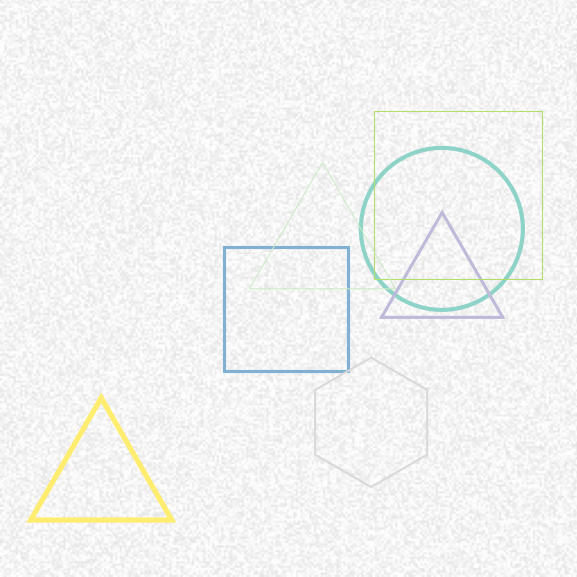[{"shape": "circle", "thickness": 2, "radius": 0.7, "center": [0.765, 0.603]}, {"shape": "triangle", "thickness": 1.5, "radius": 0.61, "center": [0.766, 0.51]}, {"shape": "square", "thickness": 1.5, "radius": 0.53, "center": [0.495, 0.464]}, {"shape": "square", "thickness": 0.5, "radius": 0.73, "center": [0.793, 0.661]}, {"shape": "hexagon", "thickness": 1, "radius": 0.56, "center": [0.643, 0.268]}, {"shape": "triangle", "thickness": 0.5, "radius": 0.73, "center": [0.558, 0.572]}, {"shape": "triangle", "thickness": 2.5, "radius": 0.71, "center": [0.175, 0.169]}]